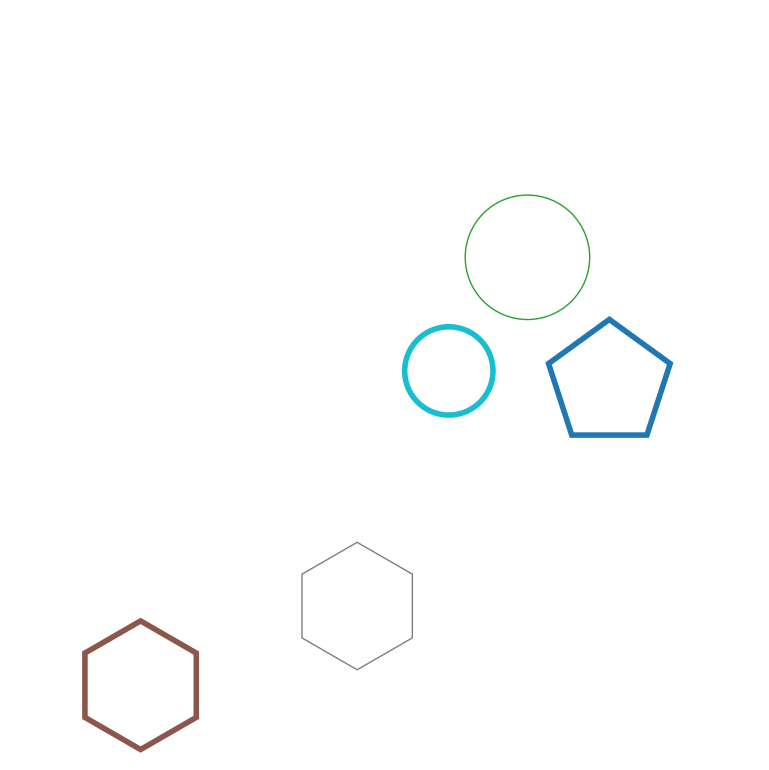[{"shape": "pentagon", "thickness": 2, "radius": 0.42, "center": [0.791, 0.502]}, {"shape": "circle", "thickness": 0.5, "radius": 0.4, "center": [0.685, 0.666]}, {"shape": "hexagon", "thickness": 2, "radius": 0.42, "center": [0.183, 0.11]}, {"shape": "hexagon", "thickness": 0.5, "radius": 0.41, "center": [0.464, 0.213]}, {"shape": "circle", "thickness": 2, "radius": 0.29, "center": [0.583, 0.518]}]